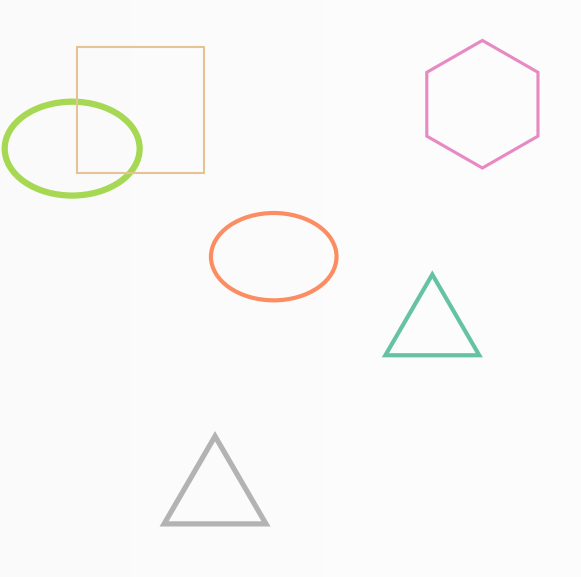[{"shape": "triangle", "thickness": 2, "radius": 0.47, "center": [0.744, 0.431]}, {"shape": "oval", "thickness": 2, "radius": 0.54, "center": [0.471, 0.555]}, {"shape": "hexagon", "thickness": 1.5, "radius": 0.55, "center": [0.83, 0.819]}, {"shape": "oval", "thickness": 3, "radius": 0.58, "center": [0.124, 0.742]}, {"shape": "square", "thickness": 1, "radius": 0.54, "center": [0.241, 0.809]}, {"shape": "triangle", "thickness": 2.5, "radius": 0.51, "center": [0.37, 0.143]}]